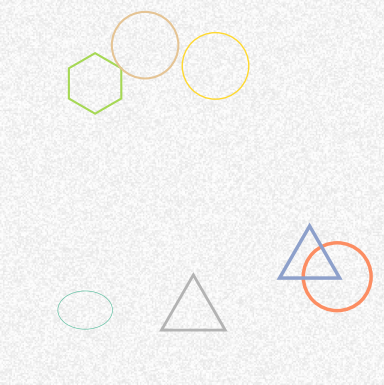[{"shape": "oval", "thickness": 0.5, "radius": 0.35, "center": [0.221, 0.195]}, {"shape": "circle", "thickness": 2.5, "radius": 0.44, "center": [0.876, 0.281]}, {"shape": "triangle", "thickness": 2.5, "radius": 0.45, "center": [0.804, 0.323]}, {"shape": "hexagon", "thickness": 1.5, "radius": 0.39, "center": [0.247, 0.783]}, {"shape": "circle", "thickness": 1, "radius": 0.43, "center": [0.56, 0.829]}, {"shape": "circle", "thickness": 1.5, "radius": 0.43, "center": [0.377, 0.883]}, {"shape": "triangle", "thickness": 2, "radius": 0.48, "center": [0.502, 0.19]}]